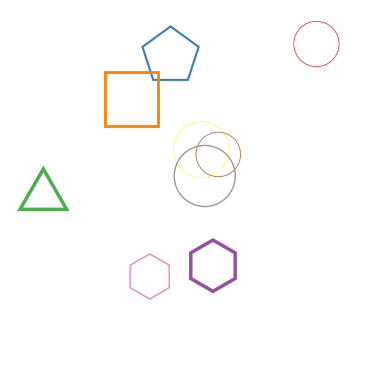[{"shape": "circle", "thickness": 0.5, "radius": 0.29, "center": [0.822, 0.886]}, {"shape": "pentagon", "thickness": 1.5, "radius": 0.38, "center": [0.443, 0.855]}, {"shape": "triangle", "thickness": 2.5, "radius": 0.35, "center": [0.113, 0.491]}, {"shape": "hexagon", "thickness": 2.5, "radius": 0.33, "center": [0.553, 0.31]}, {"shape": "square", "thickness": 2, "radius": 0.35, "center": [0.342, 0.742]}, {"shape": "circle", "thickness": 0.5, "radius": 0.36, "center": [0.523, 0.612]}, {"shape": "circle", "thickness": 0.5, "radius": 0.29, "center": [0.567, 0.599]}, {"shape": "hexagon", "thickness": 1, "radius": 0.29, "center": [0.389, 0.282]}, {"shape": "circle", "thickness": 1, "radius": 0.4, "center": [0.532, 0.543]}]